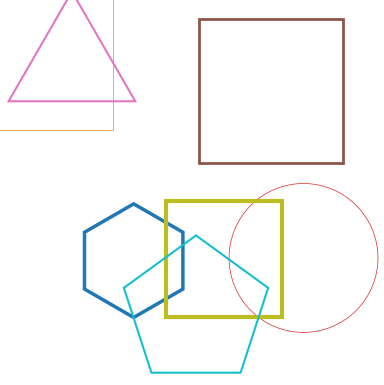[{"shape": "hexagon", "thickness": 2.5, "radius": 0.74, "center": [0.347, 0.323]}, {"shape": "square", "thickness": 0.5, "radius": 0.86, "center": [0.121, 0.834]}, {"shape": "circle", "thickness": 0.5, "radius": 0.97, "center": [0.788, 0.33]}, {"shape": "square", "thickness": 2, "radius": 0.93, "center": [0.704, 0.763]}, {"shape": "triangle", "thickness": 1.5, "radius": 0.95, "center": [0.187, 0.832]}, {"shape": "square", "thickness": 3, "radius": 0.76, "center": [0.581, 0.327]}, {"shape": "pentagon", "thickness": 1.5, "radius": 0.99, "center": [0.509, 0.191]}]